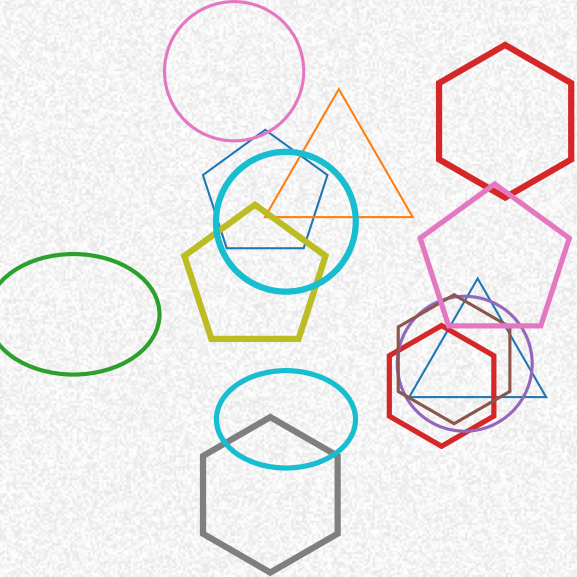[{"shape": "pentagon", "thickness": 1, "radius": 0.57, "center": [0.459, 0.661]}, {"shape": "triangle", "thickness": 1, "radius": 0.68, "center": [0.827, 0.38]}, {"shape": "triangle", "thickness": 1, "radius": 0.74, "center": [0.587, 0.697]}, {"shape": "oval", "thickness": 2, "radius": 0.75, "center": [0.127, 0.455]}, {"shape": "hexagon", "thickness": 2.5, "radius": 0.52, "center": [0.765, 0.331]}, {"shape": "hexagon", "thickness": 3, "radius": 0.66, "center": [0.875, 0.789]}, {"shape": "circle", "thickness": 1.5, "radius": 0.58, "center": [0.805, 0.369]}, {"shape": "hexagon", "thickness": 1.5, "radius": 0.56, "center": [0.786, 0.377]}, {"shape": "circle", "thickness": 1.5, "radius": 0.6, "center": [0.405, 0.876]}, {"shape": "pentagon", "thickness": 2.5, "radius": 0.68, "center": [0.857, 0.545]}, {"shape": "hexagon", "thickness": 3, "radius": 0.67, "center": [0.468, 0.142]}, {"shape": "pentagon", "thickness": 3, "radius": 0.64, "center": [0.442, 0.516]}, {"shape": "oval", "thickness": 2.5, "radius": 0.6, "center": [0.495, 0.273]}, {"shape": "circle", "thickness": 3, "radius": 0.61, "center": [0.495, 0.615]}]